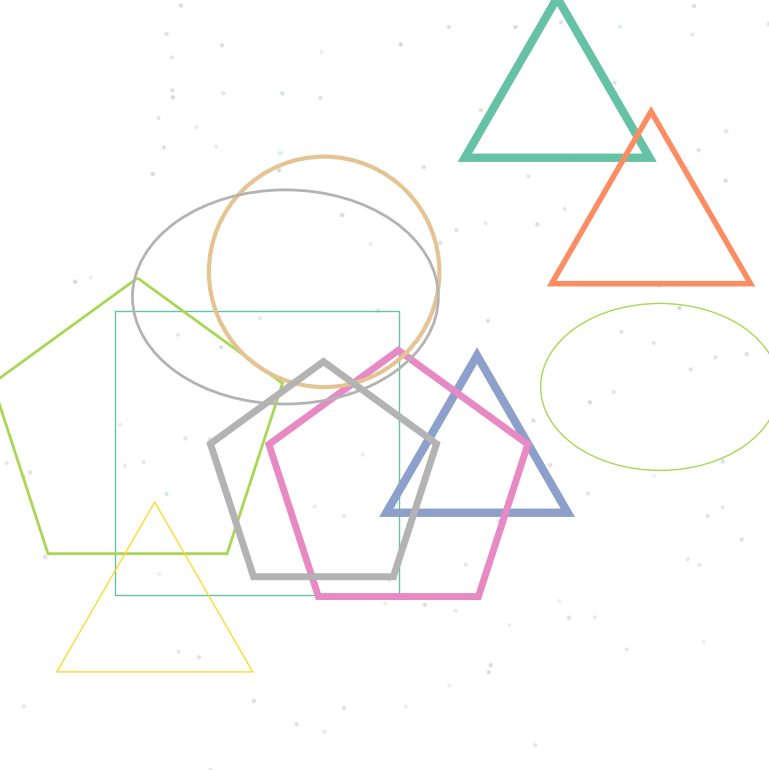[{"shape": "triangle", "thickness": 3, "radius": 0.69, "center": [0.724, 0.864]}, {"shape": "square", "thickness": 0.5, "radius": 0.92, "center": [0.334, 0.412]}, {"shape": "triangle", "thickness": 2, "radius": 0.75, "center": [0.846, 0.706]}, {"shape": "triangle", "thickness": 3, "radius": 0.68, "center": [0.62, 0.402]}, {"shape": "pentagon", "thickness": 2.5, "radius": 0.88, "center": [0.517, 0.368]}, {"shape": "oval", "thickness": 0.5, "radius": 0.77, "center": [0.857, 0.498]}, {"shape": "pentagon", "thickness": 1, "radius": 0.99, "center": [0.179, 0.441]}, {"shape": "triangle", "thickness": 0.5, "radius": 0.73, "center": [0.201, 0.201]}, {"shape": "circle", "thickness": 1.5, "radius": 0.75, "center": [0.421, 0.647]}, {"shape": "oval", "thickness": 1, "radius": 0.99, "center": [0.371, 0.614]}, {"shape": "pentagon", "thickness": 2.5, "radius": 0.77, "center": [0.42, 0.376]}]